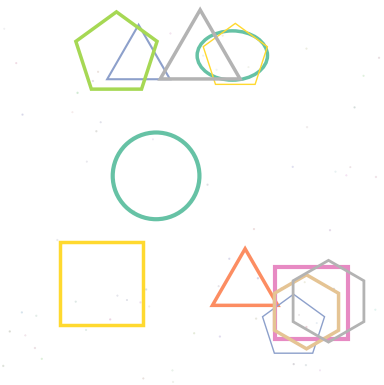[{"shape": "circle", "thickness": 3, "radius": 0.56, "center": [0.405, 0.543]}, {"shape": "oval", "thickness": 2.5, "radius": 0.46, "center": [0.603, 0.856]}, {"shape": "triangle", "thickness": 2.5, "radius": 0.49, "center": [0.637, 0.256]}, {"shape": "pentagon", "thickness": 1, "radius": 0.42, "center": [0.762, 0.151]}, {"shape": "triangle", "thickness": 1.5, "radius": 0.47, "center": [0.36, 0.841]}, {"shape": "square", "thickness": 3, "radius": 0.47, "center": [0.808, 0.213]}, {"shape": "pentagon", "thickness": 2.5, "radius": 0.55, "center": [0.302, 0.858]}, {"shape": "pentagon", "thickness": 1, "radius": 0.44, "center": [0.611, 0.852]}, {"shape": "square", "thickness": 2.5, "radius": 0.54, "center": [0.264, 0.263]}, {"shape": "hexagon", "thickness": 2.5, "radius": 0.48, "center": [0.796, 0.19]}, {"shape": "triangle", "thickness": 2.5, "radius": 0.6, "center": [0.52, 0.855]}, {"shape": "hexagon", "thickness": 2, "radius": 0.53, "center": [0.853, 0.218]}]